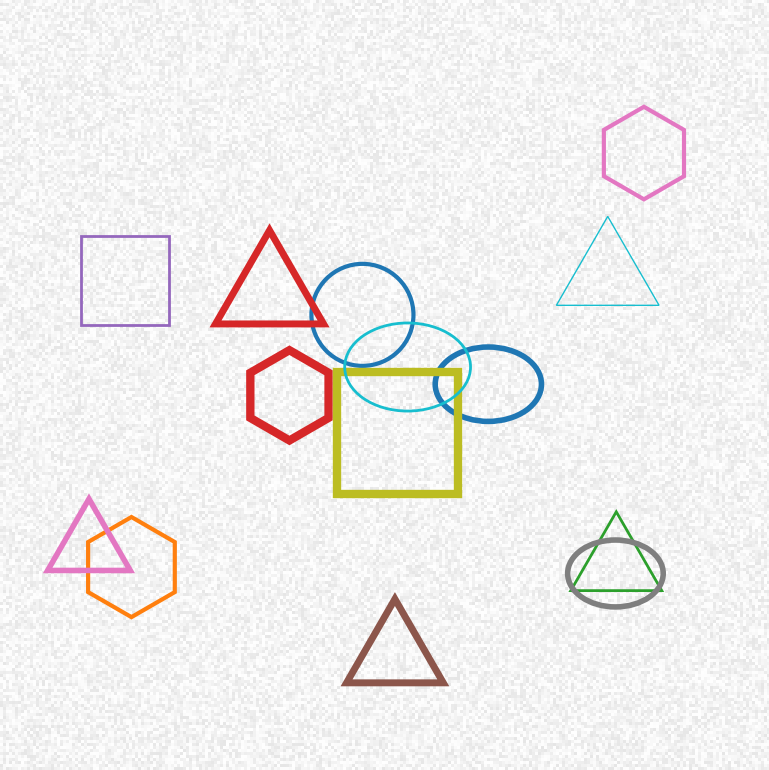[{"shape": "oval", "thickness": 2, "radius": 0.35, "center": [0.634, 0.501]}, {"shape": "circle", "thickness": 1.5, "radius": 0.33, "center": [0.471, 0.591]}, {"shape": "hexagon", "thickness": 1.5, "radius": 0.32, "center": [0.171, 0.264]}, {"shape": "triangle", "thickness": 1, "radius": 0.34, "center": [0.8, 0.267]}, {"shape": "hexagon", "thickness": 3, "radius": 0.29, "center": [0.376, 0.487]}, {"shape": "triangle", "thickness": 2.5, "radius": 0.41, "center": [0.35, 0.62]}, {"shape": "square", "thickness": 1, "radius": 0.29, "center": [0.162, 0.636]}, {"shape": "triangle", "thickness": 2.5, "radius": 0.36, "center": [0.513, 0.149]}, {"shape": "triangle", "thickness": 2, "radius": 0.31, "center": [0.116, 0.29]}, {"shape": "hexagon", "thickness": 1.5, "radius": 0.3, "center": [0.836, 0.801]}, {"shape": "oval", "thickness": 2, "radius": 0.31, "center": [0.799, 0.255]}, {"shape": "square", "thickness": 3, "radius": 0.4, "center": [0.516, 0.437]}, {"shape": "oval", "thickness": 1, "radius": 0.41, "center": [0.529, 0.523]}, {"shape": "triangle", "thickness": 0.5, "radius": 0.38, "center": [0.789, 0.642]}]